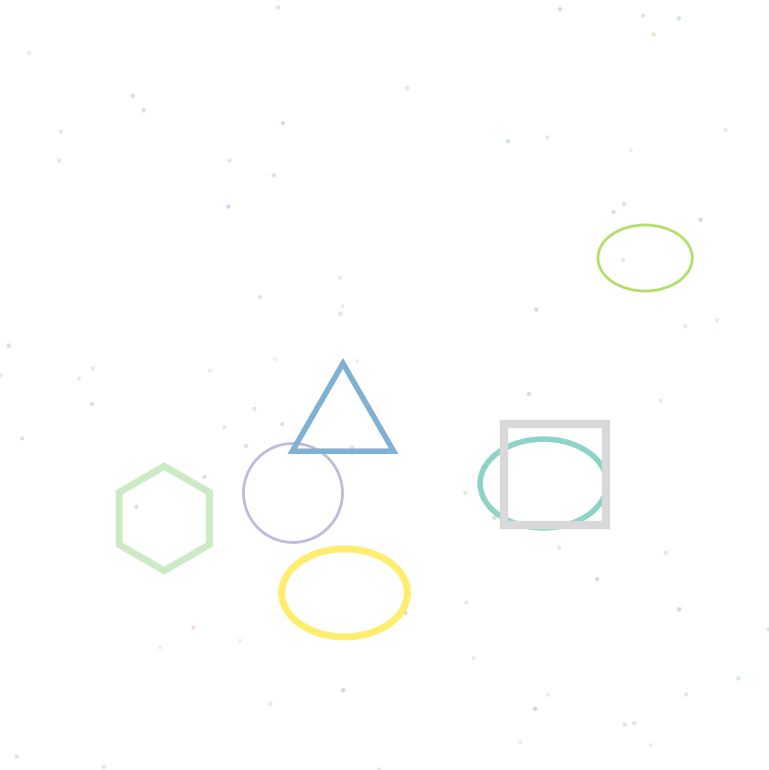[{"shape": "oval", "thickness": 2, "radius": 0.41, "center": [0.706, 0.372]}, {"shape": "circle", "thickness": 1, "radius": 0.32, "center": [0.381, 0.36]}, {"shape": "triangle", "thickness": 2, "radius": 0.38, "center": [0.445, 0.452]}, {"shape": "oval", "thickness": 1, "radius": 0.31, "center": [0.838, 0.665]}, {"shape": "square", "thickness": 3, "radius": 0.33, "center": [0.721, 0.384]}, {"shape": "hexagon", "thickness": 2.5, "radius": 0.34, "center": [0.213, 0.327]}, {"shape": "oval", "thickness": 2.5, "radius": 0.41, "center": [0.447, 0.23]}]